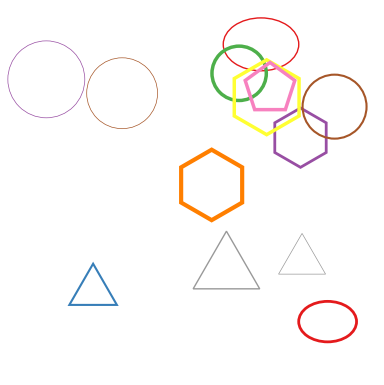[{"shape": "oval", "thickness": 1, "radius": 0.49, "center": [0.678, 0.885]}, {"shape": "oval", "thickness": 2, "radius": 0.38, "center": [0.851, 0.165]}, {"shape": "triangle", "thickness": 1.5, "radius": 0.36, "center": [0.242, 0.244]}, {"shape": "circle", "thickness": 2.5, "radius": 0.35, "center": [0.621, 0.81]}, {"shape": "circle", "thickness": 0.5, "radius": 0.5, "center": [0.12, 0.794]}, {"shape": "hexagon", "thickness": 2, "radius": 0.39, "center": [0.781, 0.642]}, {"shape": "hexagon", "thickness": 3, "radius": 0.46, "center": [0.55, 0.52]}, {"shape": "hexagon", "thickness": 2.5, "radius": 0.49, "center": [0.693, 0.747]}, {"shape": "circle", "thickness": 0.5, "radius": 0.46, "center": [0.317, 0.758]}, {"shape": "circle", "thickness": 1.5, "radius": 0.42, "center": [0.869, 0.723]}, {"shape": "pentagon", "thickness": 2.5, "radius": 0.34, "center": [0.701, 0.77]}, {"shape": "triangle", "thickness": 1, "radius": 0.5, "center": [0.588, 0.3]}, {"shape": "triangle", "thickness": 0.5, "radius": 0.35, "center": [0.785, 0.323]}]